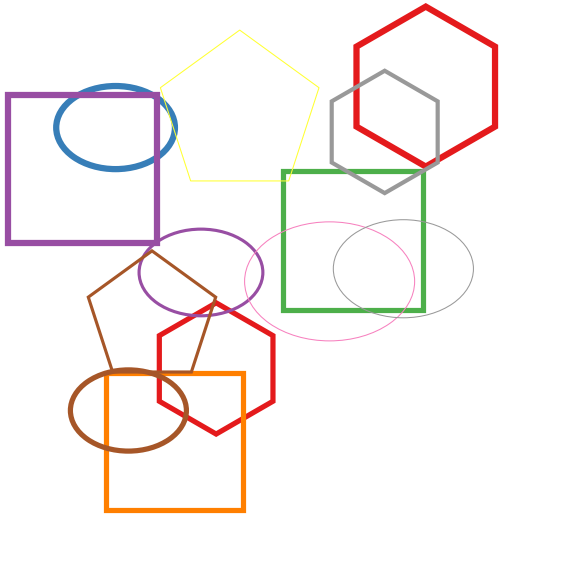[{"shape": "hexagon", "thickness": 2.5, "radius": 0.57, "center": [0.374, 0.361]}, {"shape": "hexagon", "thickness": 3, "radius": 0.69, "center": [0.737, 0.849]}, {"shape": "oval", "thickness": 3, "radius": 0.51, "center": [0.2, 0.778]}, {"shape": "square", "thickness": 2.5, "radius": 0.61, "center": [0.611, 0.583]}, {"shape": "oval", "thickness": 1.5, "radius": 0.54, "center": [0.348, 0.527]}, {"shape": "square", "thickness": 3, "radius": 0.64, "center": [0.142, 0.707]}, {"shape": "square", "thickness": 2.5, "radius": 0.6, "center": [0.302, 0.234]}, {"shape": "pentagon", "thickness": 0.5, "radius": 0.72, "center": [0.415, 0.803]}, {"shape": "oval", "thickness": 2.5, "radius": 0.5, "center": [0.222, 0.288]}, {"shape": "pentagon", "thickness": 1.5, "radius": 0.58, "center": [0.263, 0.449]}, {"shape": "oval", "thickness": 0.5, "radius": 0.74, "center": [0.571, 0.512]}, {"shape": "oval", "thickness": 0.5, "radius": 0.61, "center": [0.698, 0.534]}, {"shape": "hexagon", "thickness": 2, "radius": 0.53, "center": [0.666, 0.771]}]